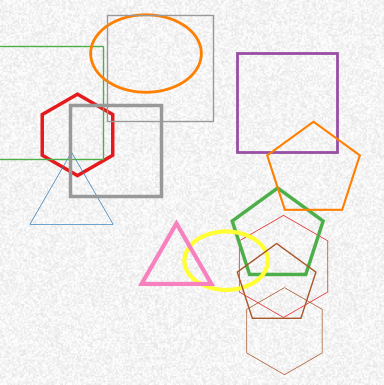[{"shape": "hexagon", "thickness": 2.5, "radius": 0.53, "center": [0.201, 0.65]}, {"shape": "hexagon", "thickness": 0.5, "radius": 0.66, "center": [0.736, 0.308]}, {"shape": "triangle", "thickness": 0.5, "radius": 0.62, "center": [0.186, 0.48]}, {"shape": "square", "thickness": 1, "radius": 0.74, "center": [0.12, 0.734]}, {"shape": "pentagon", "thickness": 2.5, "radius": 0.62, "center": [0.721, 0.388]}, {"shape": "square", "thickness": 2, "radius": 0.64, "center": [0.745, 0.733]}, {"shape": "oval", "thickness": 2, "radius": 0.72, "center": [0.379, 0.861]}, {"shape": "pentagon", "thickness": 1.5, "radius": 0.63, "center": [0.814, 0.557]}, {"shape": "oval", "thickness": 3, "radius": 0.54, "center": [0.587, 0.323]}, {"shape": "pentagon", "thickness": 1, "radius": 0.54, "center": [0.718, 0.26]}, {"shape": "hexagon", "thickness": 0.5, "radius": 0.57, "center": [0.739, 0.14]}, {"shape": "triangle", "thickness": 3, "radius": 0.52, "center": [0.458, 0.315]}, {"shape": "square", "thickness": 1, "radius": 0.69, "center": [0.416, 0.824]}, {"shape": "square", "thickness": 2.5, "radius": 0.59, "center": [0.299, 0.61]}]